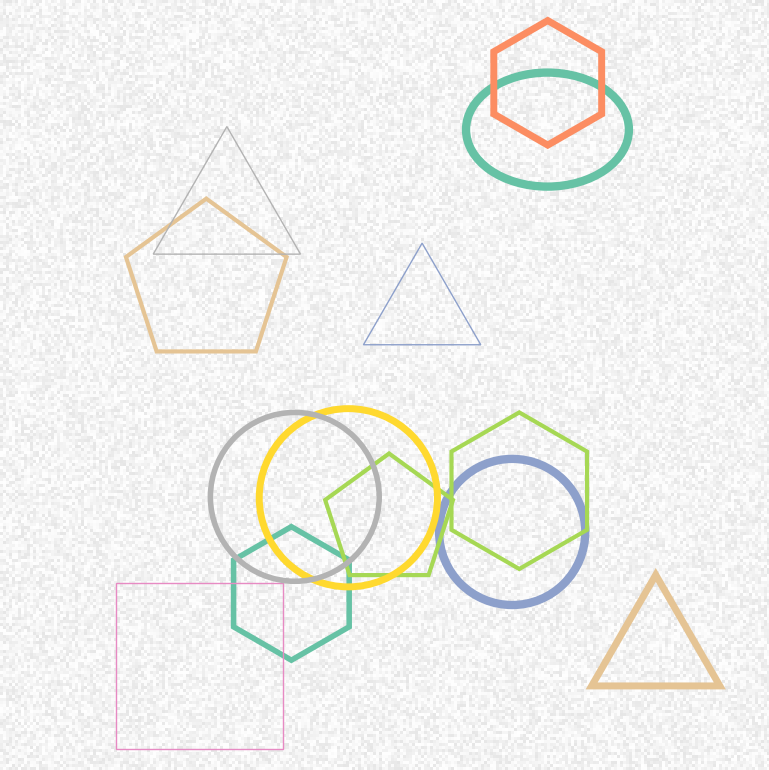[{"shape": "hexagon", "thickness": 2, "radius": 0.43, "center": [0.378, 0.229]}, {"shape": "oval", "thickness": 3, "radius": 0.53, "center": [0.711, 0.832]}, {"shape": "hexagon", "thickness": 2.5, "radius": 0.4, "center": [0.711, 0.892]}, {"shape": "triangle", "thickness": 0.5, "radius": 0.44, "center": [0.548, 0.596]}, {"shape": "circle", "thickness": 3, "radius": 0.47, "center": [0.665, 0.309]}, {"shape": "square", "thickness": 0.5, "radius": 0.54, "center": [0.259, 0.135]}, {"shape": "pentagon", "thickness": 1.5, "radius": 0.44, "center": [0.505, 0.324]}, {"shape": "hexagon", "thickness": 1.5, "radius": 0.51, "center": [0.674, 0.363]}, {"shape": "circle", "thickness": 2.5, "radius": 0.58, "center": [0.452, 0.354]}, {"shape": "pentagon", "thickness": 1.5, "radius": 0.55, "center": [0.268, 0.632]}, {"shape": "triangle", "thickness": 2.5, "radius": 0.48, "center": [0.852, 0.157]}, {"shape": "triangle", "thickness": 0.5, "radius": 0.55, "center": [0.295, 0.725]}, {"shape": "circle", "thickness": 2, "radius": 0.55, "center": [0.383, 0.355]}]